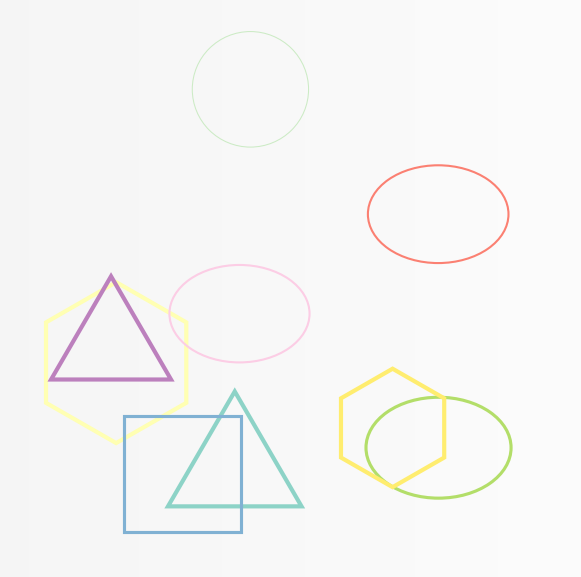[{"shape": "triangle", "thickness": 2, "radius": 0.66, "center": [0.404, 0.189]}, {"shape": "hexagon", "thickness": 2, "radius": 0.7, "center": [0.2, 0.371]}, {"shape": "oval", "thickness": 1, "radius": 0.6, "center": [0.754, 0.628]}, {"shape": "square", "thickness": 1.5, "radius": 0.5, "center": [0.315, 0.179]}, {"shape": "oval", "thickness": 1.5, "radius": 0.62, "center": [0.754, 0.224]}, {"shape": "oval", "thickness": 1, "radius": 0.6, "center": [0.412, 0.456]}, {"shape": "triangle", "thickness": 2, "radius": 0.6, "center": [0.191, 0.402]}, {"shape": "circle", "thickness": 0.5, "radius": 0.5, "center": [0.431, 0.844]}, {"shape": "hexagon", "thickness": 2, "radius": 0.51, "center": [0.675, 0.258]}]